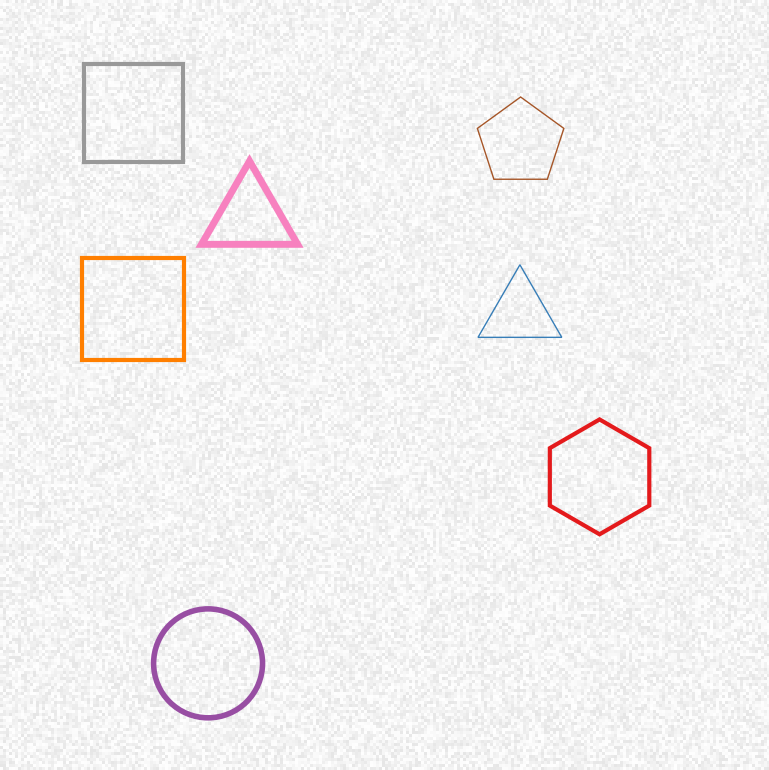[{"shape": "hexagon", "thickness": 1.5, "radius": 0.37, "center": [0.779, 0.381]}, {"shape": "triangle", "thickness": 0.5, "radius": 0.31, "center": [0.675, 0.593]}, {"shape": "circle", "thickness": 2, "radius": 0.35, "center": [0.27, 0.139]}, {"shape": "square", "thickness": 1.5, "radius": 0.33, "center": [0.172, 0.599]}, {"shape": "pentagon", "thickness": 0.5, "radius": 0.3, "center": [0.676, 0.815]}, {"shape": "triangle", "thickness": 2.5, "radius": 0.36, "center": [0.324, 0.719]}, {"shape": "square", "thickness": 1.5, "radius": 0.32, "center": [0.174, 0.853]}]